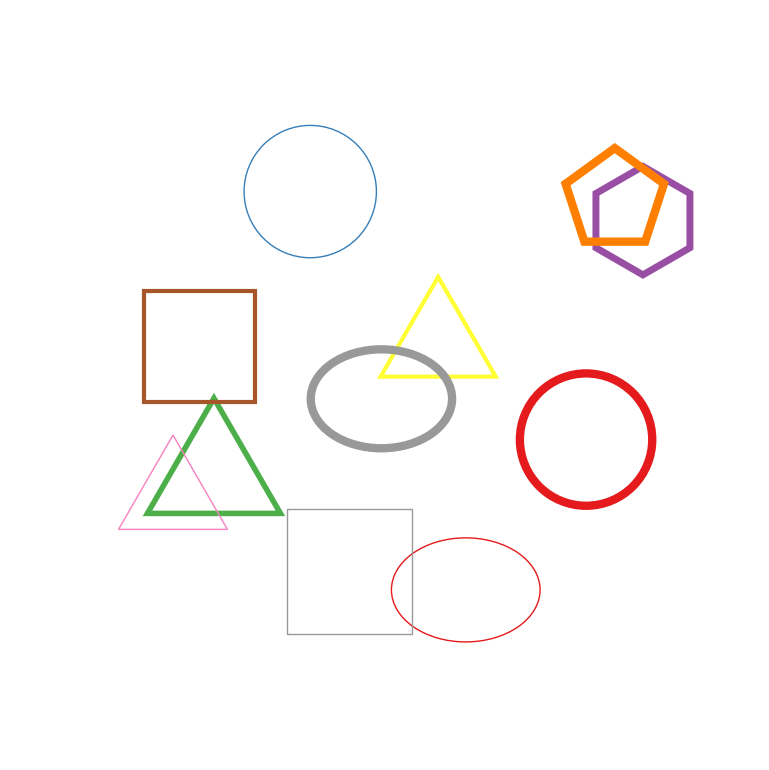[{"shape": "oval", "thickness": 0.5, "radius": 0.48, "center": [0.605, 0.234]}, {"shape": "circle", "thickness": 3, "radius": 0.43, "center": [0.761, 0.429]}, {"shape": "circle", "thickness": 0.5, "radius": 0.43, "center": [0.403, 0.751]}, {"shape": "triangle", "thickness": 2, "radius": 0.5, "center": [0.278, 0.383]}, {"shape": "hexagon", "thickness": 2.5, "radius": 0.35, "center": [0.835, 0.713]}, {"shape": "pentagon", "thickness": 3, "radius": 0.34, "center": [0.798, 0.741]}, {"shape": "triangle", "thickness": 1.5, "radius": 0.43, "center": [0.569, 0.554]}, {"shape": "square", "thickness": 1.5, "radius": 0.36, "center": [0.26, 0.55]}, {"shape": "triangle", "thickness": 0.5, "radius": 0.41, "center": [0.225, 0.353]}, {"shape": "oval", "thickness": 3, "radius": 0.46, "center": [0.495, 0.482]}, {"shape": "square", "thickness": 0.5, "radius": 0.41, "center": [0.454, 0.258]}]